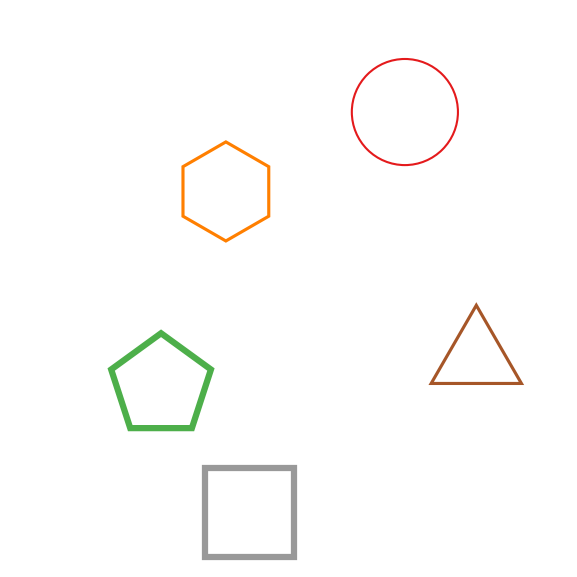[{"shape": "circle", "thickness": 1, "radius": 0.46, "center": [0.701, 0.805]}, {"shape": "pentagon", "thickness": 3, "radius": 0.45, "center": [0.279, 0.331]}, {"shape": "hexagon", "thickness": 1.5, "radius": 0.43, "center": [0.391, 0.668]}, {"shape": "triangle", "thickness": 1.5, "radius": 0.45, "center": [0.825, 0.38]}, {"shape": "square", "thickness": 3, "radius": 0.39, "center": [0.432, 0.112]}]